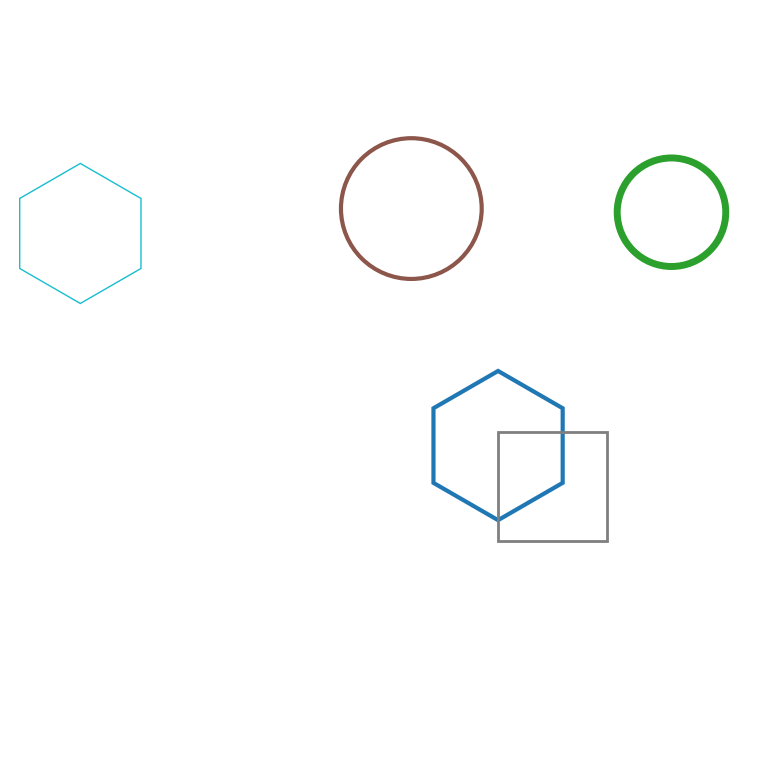[{"shape": "hexagon", "thickness": 1.5, "radius": 0.48, "center": [0.647, 0.421]}, {"shape": "circle", "thickness": 2.5, "radius": 0.35, "center": [0.872, 0.724]}, {"shape": "circle", "thickness": 1.5, "radius": 0.46, "center": [0.534, 0.729]}, {"shape": "square", "thickness": 1, "radius": 0.35, "center": [0.718, 0.368]}, {"shape": "hexagon", "thickness": 0.5, "radius": 0.45, "center": [0.104, 0.697]}]